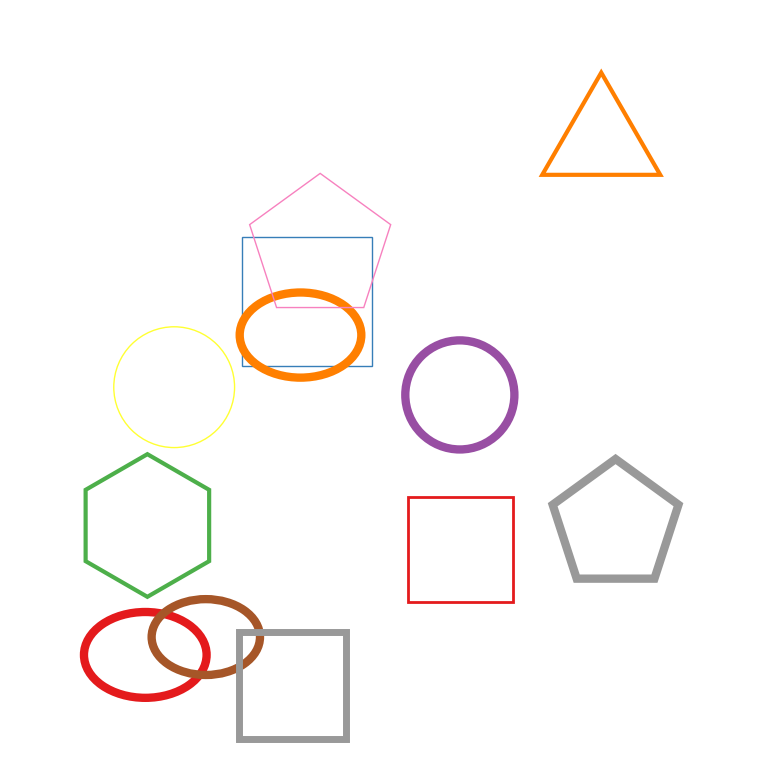[{"shape": "oval", "thickness": 3, "radius": 0.4, "center": [0.189, 0.149]}, {"shape": "square", "thickness": 1, "radius": 0.34, "center": [0.599, 0.286]}, {"shape": "square", "thickness": 0.5, "radius": 0.42, "center": [0.399, 0.609]}, {"shape": "hexagon", "thickness": 1.5, "radius": 0.46, "center": [0.191, 0.318]}, {"shape": "circle", "thickness": 3, "radius": 0.35, "center": [0.597, 0.487]}, {"shape": "oval", "thickness": 3, "radius": 0.39, "center": [0.39, 0.565]}, {"shape": "triangle", "thickness": 1.5, "radius": 0.44, "center": [0.781, 0.817]}, {"shape": "circle", "thickness": 0.5, "radius": 0.39, "center": [0.226, 0.497]}, {"shape": "oval", "thickness": 3, "radius": 0.35, "center": [0.267, 0.173]}, {"shape": "pentagon", "thickness": 0.5, "radius": 0.48, "center": [0.416, 0.679]}, {"shape": "square", "thickness": 2.5, "radius": 0.35, "center": [0.38, 0.11]}, {"shape": "pentagon", "thickness": 3, "radius": 0.43, "center": [0.799, 0.318]}]